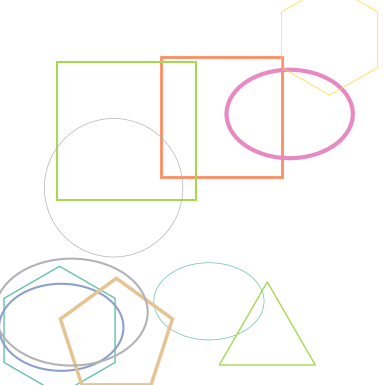[{"shape": "hexagon", "thickness": 1, "radius": 0.83, "center": [0.155, 0.142]}, {"shape": "oval", "thickness": 0.5, "radius": 0.72, "center": [0.543, 0.217]}, {"shape": "square", "thickness": 2, "radius": 0.78, "center": [0.576, 0.696]}, {"shape": "oval", "thickness": 1.5, "radius": 0.81, "center": [0.159, 0.15]}, {"shape": "oval", "thickness": 3, "radius": 0.82, "center": [0.752, 0.704]}, {"shape": "triangle", "thickness": 1, "radius": 0.72, "center": [0.694, 0.124]}, {"shape": "square", "thickness": 1.5, "radius": 0.9, "center": [0.329, 0.659]}, {"shape": "hexagon", "thickness": 0.5, "radius": 0.72, "center": [0.856, 0.897]}, {"shape": "pentagon", "thickness": 2.5, "radius": 0.77, "center": [0.302, 0.124]}, {"shape": "circle", "thickness": 0.5, "radius": 0.9, "center": [0.295, 0.512]}, {"shape": "oval", "thickness": 1.5, "radius": 0.99, "center": [0.185, 0.189]}]